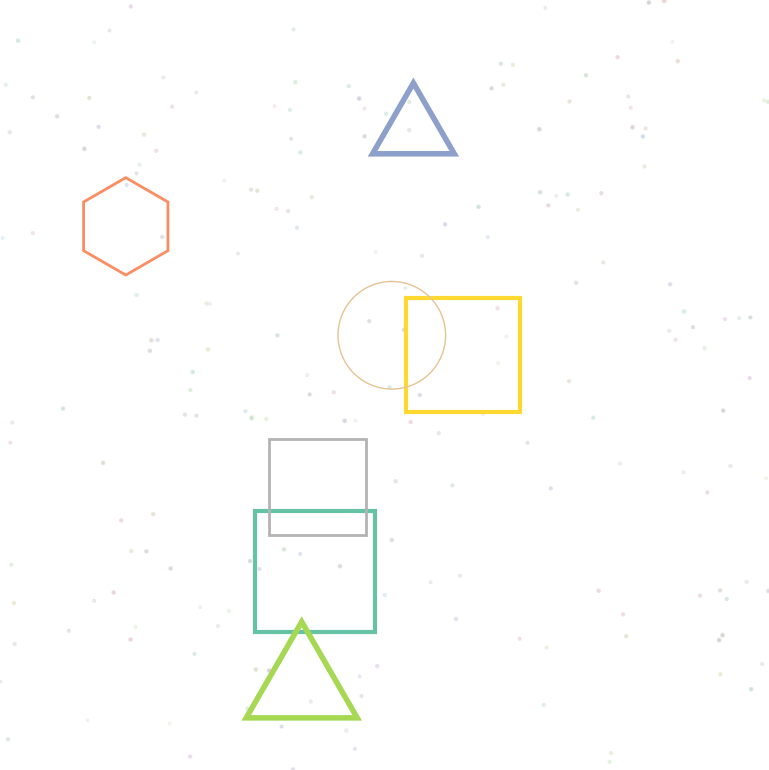[{"shape": "square", "thickness": 1.5, "radius": 0.39, "center": [0.409, 0.258]}, {"shape": "hexagon", "thickness": 1, "radius": 0.32, "center": [0.163, 0.706]}, {"shape": "triangle", "thickness": 2, "radius": 0.31, "center": [0.537, 0.831]}, {"shape": "triangle", "thickness": 2, "radius": 0.42, "center": [0.392, 0.109]}, {"shape": "square", "thickness": 1.5, "radius": 0.37, "center": [0.601, 0.539]}, {"shape": "circle", "thickness": 0.5, "radius": 0.35, "center": [0.509, 0.565]}, {"shape": "square", "thickness": 1, "radius": 0.31, "center": [0.413, 0.368]}]